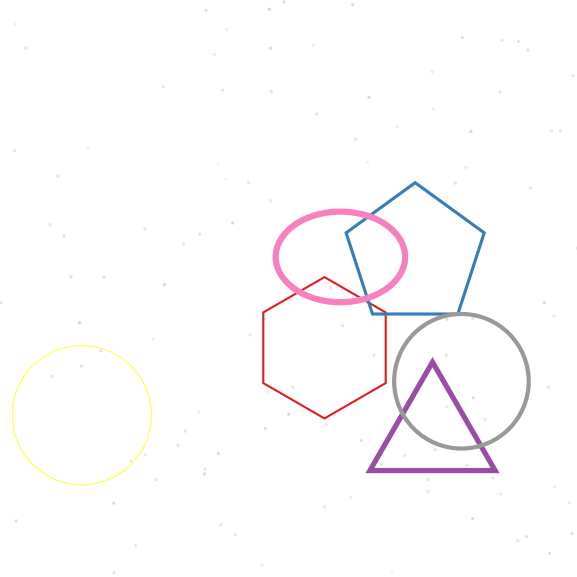[{"shape": "hexagon", "thickness": 1, "radius": 0.61, "center": [0.562, 0.397]}, {"shape": "pentagon", "thickness": 1.5, "radius": 0.63, "center": [0.719, 0.557]}, {"shape": "triangle", "thickness": 2.5, "radius": 0.63, "center": [0.749, 0.247]}, {"shape": "circle", "thickness": 0.5, "radius": 0.6, "center": [0.142, 0.28]}, {"shape": "oval", "thickness": 3, "radius": 0.56, "center": [0.589, 0.554]}, {"shape": "circle", "thickness": 2, "radius": 0.58, "center": [0.799, 0.339]}]